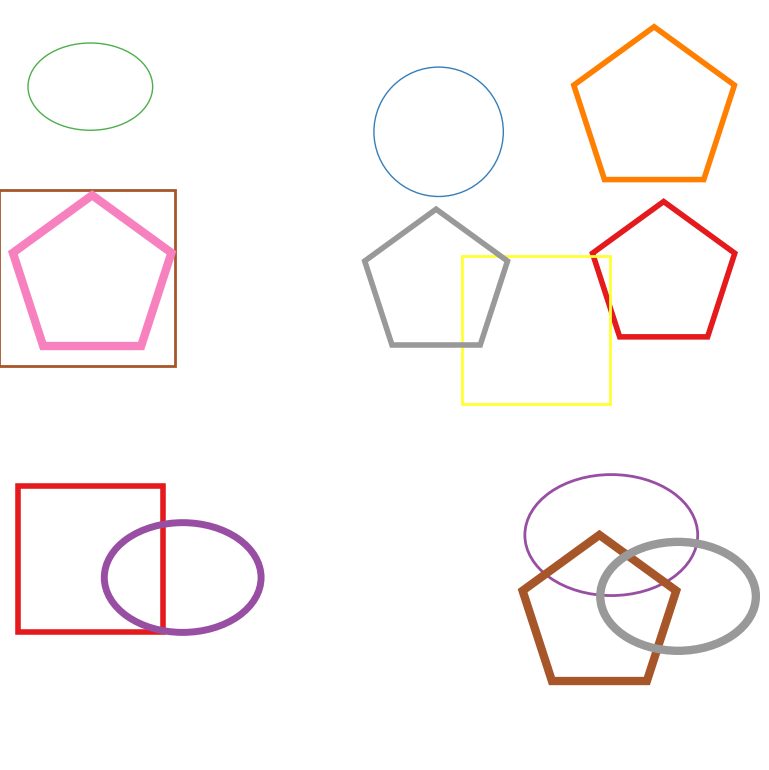[{"shape": "square", "thickness": 2, "radius": 0.47, "center": [0.118, 0.274]}, {"shape": "pentagon", "thickness": 2, "radius": 0.49, "center": [0.862, 0.641]}, {"shape": "circle", "thickness": 0.5, "radius": 0.42, "center": [0.57, 0.829]}, {"shape": "oval", "thickness": 0.5, "radius": 0.4, "center": [0.117, 0.887]}, {"shape": "oval", "thickness": 1, "radius": 0.56, "center": [0.794, 0.305]}, {"shape": "oval", "thickness": 2.5, "radius": 0.51, "center": [0.237, 0.25]}, {"shape": "pentagon", "thickness": 2, "radius": 0.55, "center": [0.85, 0.856]}, {"shape": "square", "thickness": 1, "radius": 0.48, "center": [0.696, 0.571]}, {"shape": "square", "thickness": 1, "radius": 0.57, "center": [0.113, 0.639]}, {"shape": "pentagon", "thickness": 3, "radius": 0.52, "center": [0.778, 0.2]}, {"shape": "pentagon", "thickness": 3, "radius": 0.54, "center": [0.12, 0.638]}, {"shape": "oval", "thickness": 3, "radius": 0.51, "center": [0.881, 0.226]}, {"shape": "pentagon", "thickness": 2, "radius": 0.49, "center": [0.566, 0.631]}]